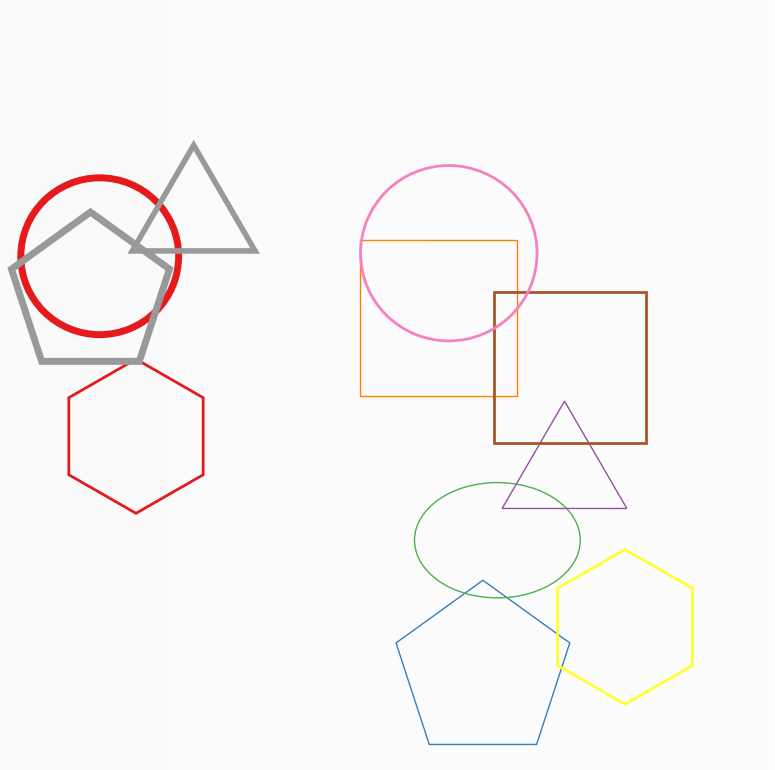[{"shape": "circle", "thickness": 2.5, "radius": 0.51, "center": [0.129, 0.667]}, {"shape": "hexagon", "thickness": 1, "radius": 0.5, "center": [0.175, 0.433]}, {"shape": "pentagon", "thickness": 0.5, "radius": 0.59, "center": [0.623, 0.129]}, {"shape": "oval", "thickness": 0.5, "radius": 0.53, "center": [0.642, 0.298]}, {"shape": "triangle", "thickness": 0.5, "radius": 0.46, "center": [0.728, 0.386]}, {"shape": "square", "thickness": 0.5, "radius": 0.51, "center": [0.566, 0.588]}, {"shape": "hexagon", "thickness": 1, "radius": 0.5, "center": [0.806, 0.186]}, {"shape": "square", "thickness": 1, "radius": 0.49, "center": [0.735, 0.522]}, {"shape": "circle", "thickness": 1, "radius": 0.57, "center": [0.579, 0.671]}, {"shape": "pentagon", "thickness": 2.5, "radius": 0.54, "center": [0.117, 0.617]}, {"shape": "triangle", "thickness": 2, "radius": 0.46, "center": [0.25, 0.72]}]